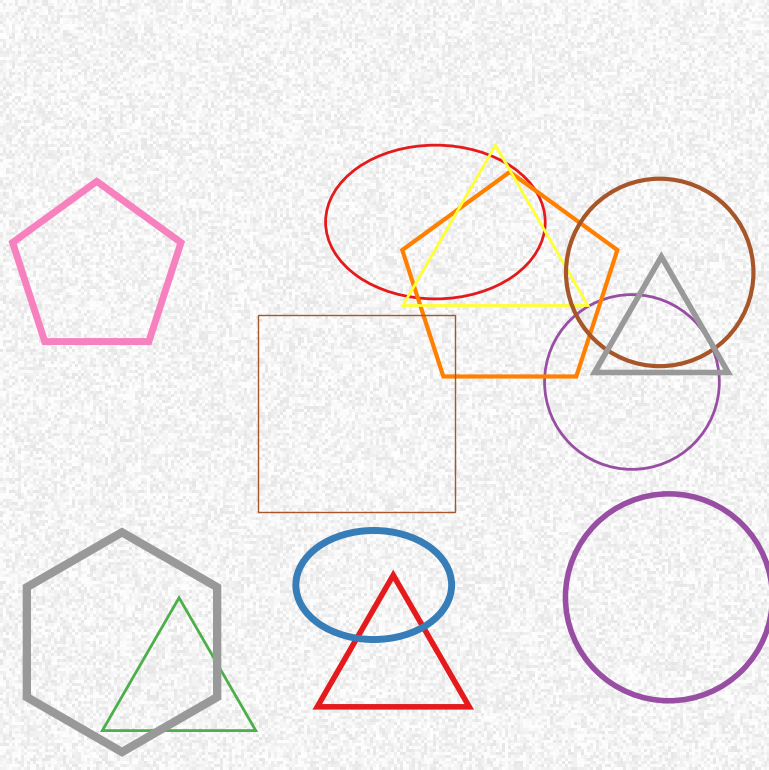[{"shape": "oval", "thickness": 1, "radius": 0.71, "center": [0.565, 0.712]}, {"shape": "triangle", "thickness": 2, "radius": 0.57, "center": [0.511, 0.139]}, {"shape": "oval", "thickness": 2.5, "radius": 0.51, "center": [0.485, 0.24]}, {"shape": "triangle", "thickness": 1, "radius": 0.58, "center": [0.233, 0.109]}, {"shape": "circle", "thickness": 2, "radius": 0.67, "center": [0.869, 0.224]}, {"shape": "circle", "thickness": 1, "radius": 0.57, "center": [0.821, 0.504]}, {"shape": "pentagon", "thickness": 1.5, "radius": 0.73, "center": [0.662, 0.63]}, {"shape": "triangle", "thickness": 1, "radius": 0.69, "center": [0.643, 0.673]}, {"shape": "square", "thickness": 0.5, "radius": 0.64, "center": [0.463, 0.463]}, {"shape": "circle", "thickness": 1.5, "radius": 0.61, "center": [0.857, 0.646]}, {"shape": "pentagon", "thickness": 2.5, "radius": 0.57, "center": [0.126, 0.649]}, {"shape": "triangle", "thickness": 2, "radius": 0.5, "center": [0.859, 0.566]}, {"shape": "hexagon", "thickness": 3, "radius": 0.71, "center": [0.158, 0.166]}]